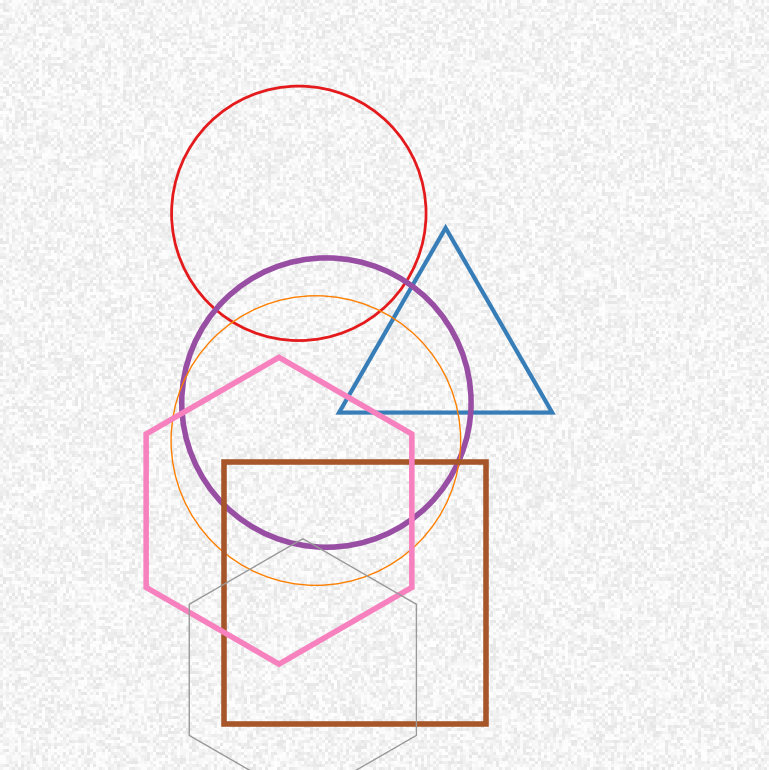[{"shape": "circle", "thickness": 1, "radius": 0.83, "center": [0.388, 0.723]}, {"shape": "triangle", "thickness": 1.5, "radius": 0.8, "center": [0.579, 0.544]}, {"shape": "circle", "thickness": 2, "radius": 0.94, "center": [0.424, 0.477]}, {"shape": "circle", "thickness": 0.5, "radius": 0.94, "center": [0.41, 0.428]}, {"shape": "square", "thickness": 2, "radius": 0.85, "center": [0.461, 0.23]}, {"shape": "hexagon", "thickness": 2, "radius": 1.0, "center": [0.362, 0.337]}, {"shape": "hexagon", "thickness": 0.5, "radius": 0.85, "center": [0.393, 0.13]}]